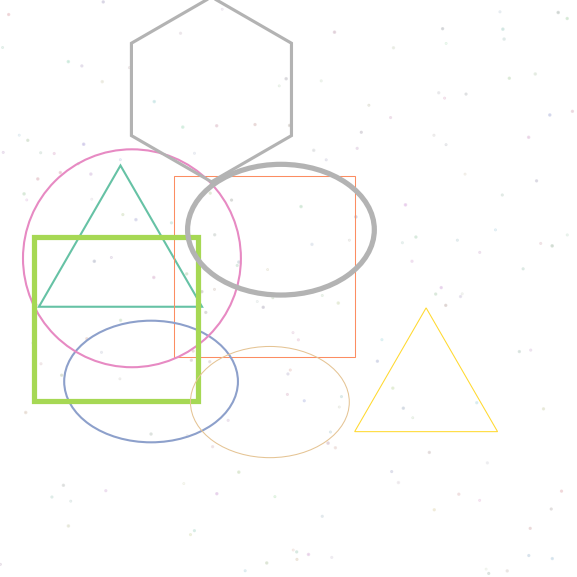[{"shape": "triangle", "thickness": 1, "radius": 0.82, "center": [0.209, 0.549]}, {"shape": "square", "thickness": 0.5, "radius": 0.78, "center": [0.458, 0.537]}, {"shape": "oval", "thickness": 1, "radius": 0.75, "center": [0.262, 0.339]}, {"shape": "circle", "thickness": 1, "radius": 0.94, "center": [0.228, 0.552]}, {"shape": "square", "thickness": 2.5, "radius": 0.71, "center": [0.201, 0.447]}, {"shape": "triangle", "thickness": 0.5, "radius": 0.71, "center": [0.738, 0.323]}, {"shape": "oval", "thickness": 0.5, "radius": 0.69, "center": [0.467, 0.303]}, {"shape": "hexagon", "thickness": 1.5, "radius": 0.8, "center": [0.366, 0.844]}, {"shape": "oval", "thickness": 2.5, "radius": 0.81, "center": [0.486, 0.601]}]